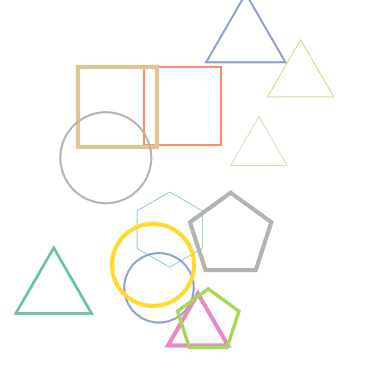[{"shape": "hexagon", "thickness": 0.5, "radius": 0.49, "center": [0.441, 0.404]}, {"shape": "triangle", "thickness": 2, "radius": 0.57, "center": [0.14, 0.243]}, {"shape": "square", "thickness": 1.5, "radius": 0.5, "center": [0.474, 0.724]}, {"shape": "circle", "thickness": 1.5, "radius": 0.45, "center": [0.413, 0.252]}, {"shape": "triangle", "thickness": 1.5, "radius": 0.59, "center": [0.638, 0.898]}, {"shape": "triangle", "thickness": 3, "radius": 0.45, "center": [0.514, 0.148]}, {"shape": "triangle", "thickness": 0.5, "radius": 0.5, "center": [0.781, 0.798]}, {"shape": "pentagon", "thickness": 2.5, "radius": 0.42, "center": [0.541, 0.166]}, {"shape": "circle", "thickness": 3, "radius": 0.53, "center": [0.397, 0.312]}, {"shape": "square", "thickness": 3, "radius": 0.52, "center": [0.305, 0.722]}, {"shape": "triangle", "thickness": 0.5, "radius": 0.42, "center": [0.672, 0.613]}, {"shape": "circle", "thickness": 1.5, "radius": 0.59, "center": [0.275, 0.59]}, {"shape": "pentagon", "thickness": 3, "radius": 0.56, "center": [0.599, 0.388]}]